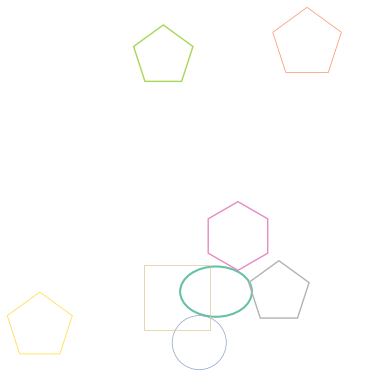[{"shape": "oval", "thickness": 1.5, "radius": 0.47, "center": [0.561, 0.243]}, {"shape": "pentagon", "thickness": 0.5, "radius": 0.47, "center": [0.798, 0.887]}, {"shape": "circle", "thickness": 0.5, "radius": 0.35, "center": [0.517, 0.11]}, {"shape": "hexagon", "thickness": 1, "radius": 0.45, "center": [0.618, 0.387]}, {"shape": "pentagon", "thickness": 1, "radius": 0.41, "center": [0.424, 0.854]}, {"shape": "pentagon", "thickness": 0.5, "radius": 0.44, "center": [0.103, 0.153]}, {"shape": "square", "thickness": 0.5, "radius": 0.43, "center": [0.461, 0.227]}, {"shape": "pentagon", "thickness": 1, "radius": 0.41, "center": [0.724, 0.241]}]